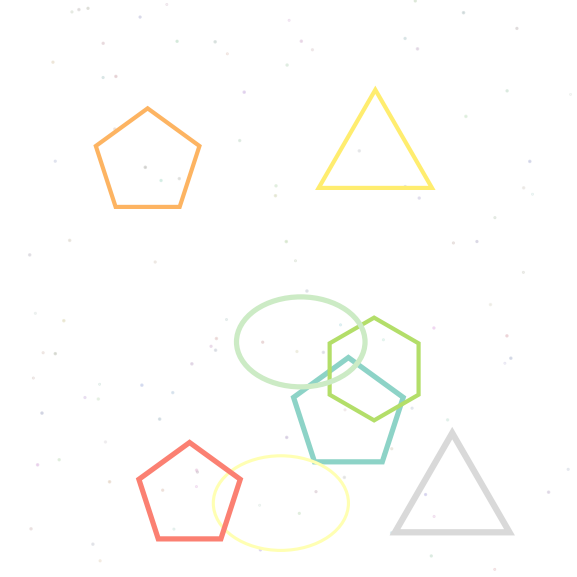[{"shape": "pentagon", "thickness": 2.5, "radius": 0.5, "center": [0.603, 0.28]}, {"shape": "oval", "thickness": 1.5, "radius": 0.59, "center": [0.486, 0.128]}, {"shape": "pentagon", "thickness": 2.5, "radius": 0.46, "center": [0.328, 0.141]}, {"shape": "pentagon", "thickness": 2, "radius": 0.47, "center": [0.256, 0.717]}, {"shape": "hexagon", "thickness": 2, "radius": 0.44, "center": [0.648, 0.36]}, {"shape": "triangle", "thickness": 3, "radius": 0.57, "center": [0.783, 0.135]}, {"shape": "oval", "thickness": 2.5, "radius": 0.56, "center": [0.521, 0.407]}, {"shape": "triangle", "thickness": 2, "radius": 0.57, "center": [0.65, 0.73]}]